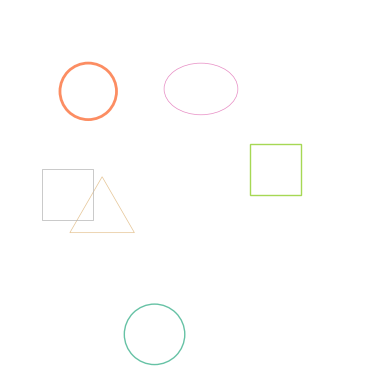[{"shape": "circle", "thickness": 1, "radius": 0.39, "center": [0.401, 0.132]}, {"shape": "circle", "thickness": 2, "radius": 0.37, "center": [0.229, 0.763]}, {"shape": "oval", "thickness": 0.5, "radius": 0.48, "center": [0.522, 0.769]}, {"shape": "square", "thickness": 1, "radius": 0.33, "center": [0.716, 0.559]}, {"shape": "triangle", "thickness": 0.5, "radius": 0.48, "center": [0.265, 0.444]}, {"shape": "square", "thickness": 0.5, "radius": 0.34, "center": [0.175, 0.495]}]